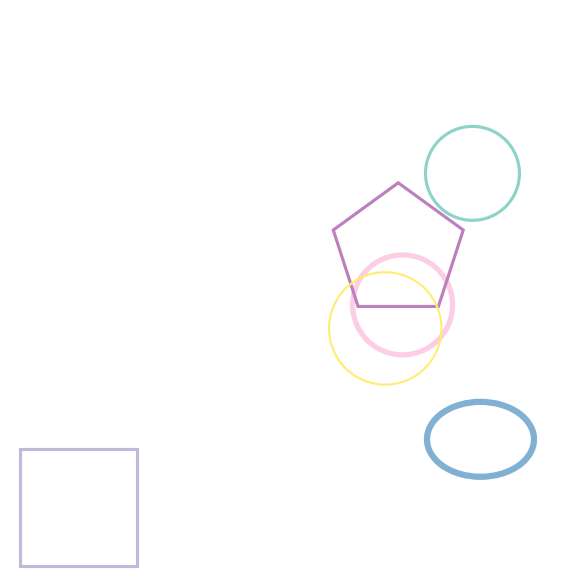[{"shape": "circle", "thickness": 1.5, "radius": 0.41, "center": [0.818, 0.699]}, {"shape": "square", "thickness": 1.5, "radius": 0.51, "center": [0.136, 0.12]}, {"shape": "oval", "thickness": 3, "radius": 0.46, "center": [0.832, 0.238]}, {"shape": "circle", "thickness": 2.5, "radius": 0.43, "center": [0.697, 0.471]}, {"shape": "pentagon", "thickness": 1.5, "radius": 0.59, "center": [0.69, 0.564]}, {"shape": "circle", "thickness": 1, "radius": 0.49, "center": [0.667, 0.43]}]